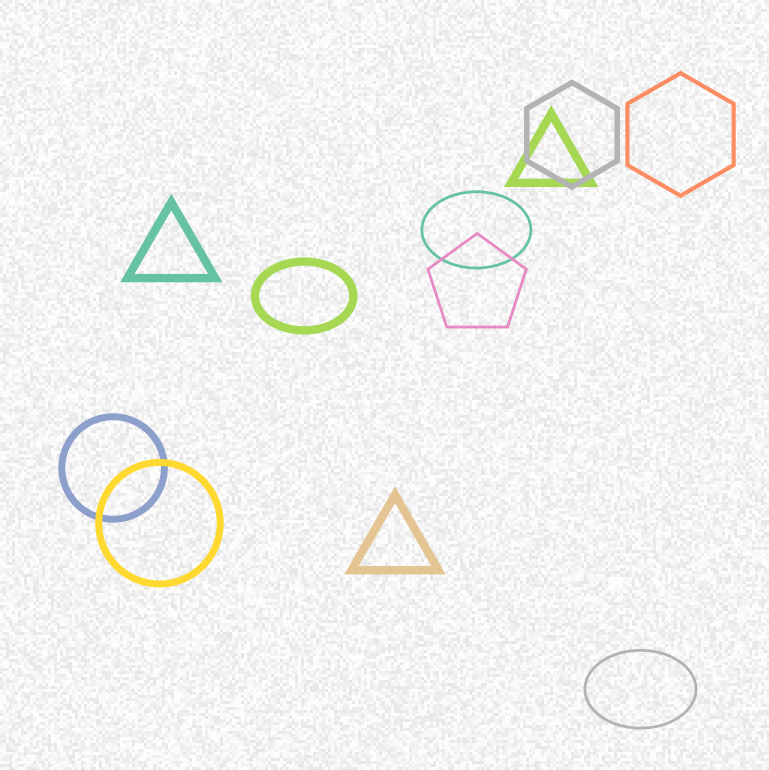[{"shape": "oval", "thickness": 1, "radius": 0.35, "center": [0.619, 0.701]}, {"shape": "triangle", "thickness": 3, "radius": 0.33, "center": [0.222, 0.672]}, {"shape": "hexagon", "thickness": 1.5, "radius": 0.4, "center": [0.884, 0.825]}, {"shape": "circle", "thickness": 2.5, "radius": 0.33, "center": [0.147, 0.392]}, {"shape": "pentagon", "thickness": 1, "radius": 0.34, "center": [0.62, 0.63]}, {"shape": "oval", "thickness": 3, "radius": 0.32, "center": [0.395, 0.616]}, {"shape": "triangle", "thickness": 3, "radius": 0.3, "center": [0.716, 0.793]}, {"shape": "circle", "thickness": 2.5, "radius": 0.39, "center": [0.207, 0.32]}, {"shape": "triangle", "thickness": 3, "radius": 0.33, "center": [0.513, 0.292]}, {"shape": "hexagon", "thickness": 2, "radius": 0.34, "center": [0.743, 0.825]}, {"shape": "oval", "thickness": 1, "radius": 0.36, "center": [0.832, 0.105]}]